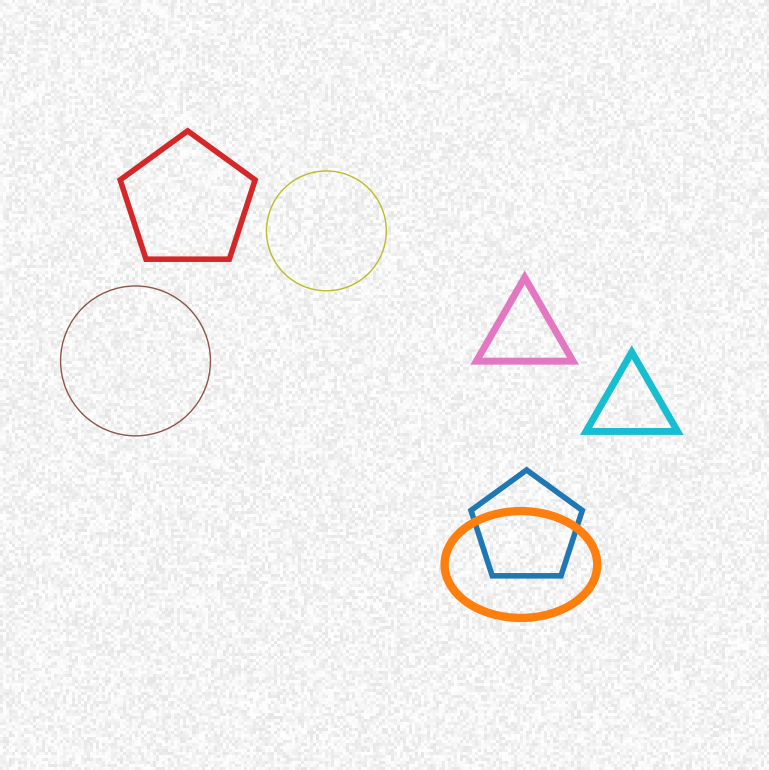[{"shape": "pentagon", "thickness": 2, "radius": 0.38, "center": [0.684, 0.314]}, {"shape": "oval", "thickness": 3, "radius": 0.5, "center": [0.677, 0.267]}, {"shape": "pentagon", "thickness": 2, "radius": 0.46, "center": [0.244, 0.738]}, {"shape": "circle", "thickness": 0.5, "radius": 0.49, "center": [0.176, 0.531]}, {"shape": "triangle", "thickness": 2.5, "radius": 0.36, "center": [0.681, 0.567]}, {"shape": "circle", "thickness": 0.5, "radius": 0.39, "center": [0.424, 0.7]}, {"shape": "triangle", "thickness": 2.5, "radius": 0.34, "center": [0.821, 0.474]}]